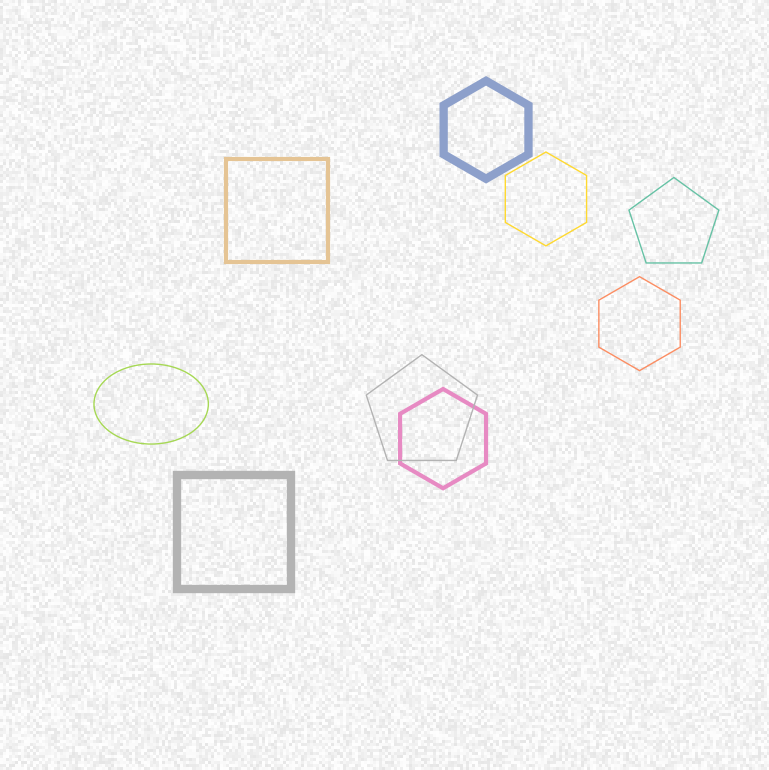[{"shape": "pentagon", "thickness": 0.5, "radius": 0.31, "center": [0.875, 0.708]}, {"shape": "hexagon", "thickness": 0.5, "radius": 0.31, "center": [0.831, 0.58]}, {"shape": "hexagon", "thickness": 3, "radius": 0.32, "center": [0.631, 0.831]}, {"shape": "hexagon", "thickness": 1.5, "radius": 0.32, "center": [0.575, 0.43]}, {"shape": "oval", "thickness": 0.5, "radius": 0.37, "center": [0.196, 0.475]}, {"shape": "hexagon", "thickness": 0.5, "radius": 0.3, "center": [0.709, 0.742]}, {"shape": "square", "thickness": 1.5, "radius": 0.33, "center": [0.36, 0.727]}, {"shape": "pentagon", "thickness": 0.5, "radius": 0.38, "center": [0.548, 0.463]}, {"shape": "square", "thickness": 3, "radius": 0.37, "center": [0.303, 0.309]}]